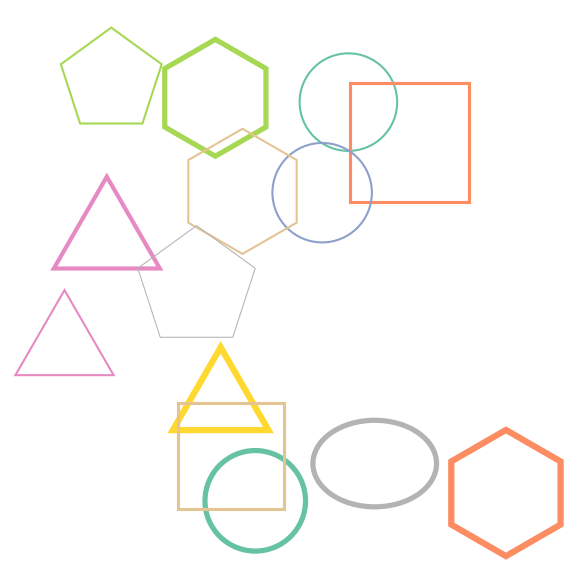[{"shape": "circle", "thickness": 2.5, "radius": 0.44, "center": [0.442, 0.132]}, {"shape": "circle", "thickness": 1, "radius": 0.42, "center": [0.603, 0.822]}, {"shape": "hexagon", "thickness": 3, "radius": 0.55, "center": [0.876, 0.145]}, {"shape": "square", "thickness": 1.5, "radius": 0.51, "center": [0.709, 0.753]}, {"shape": "circle", "thickness": 1, "radius": 0.43, "center": [0.558, 0.665]}, {"shape": "triangle", "thickness": 1, "radius": 0.49, "center": [0.112, 0.399]}, {"shape": "triangle", "thickness": 2, "radius": 0.53, "center": [0.185, 0.587]}, {"shape": "pentagon", "thickness": 1, "radius": 0.46, "center": [0.193, 0.86]}, {"shape": "hexagon", "thickness": 2.5, "radius": 0.51, "center": [0.373, 0.83]}, {"shape": "triangle", "thickness": 3, "radius": 0.48, "center": [0.382, 0.302]}, {"shape": "square", "thickness": 1.5, "radius": 0.46, "center": [0.4, 0.21]}, {"shape": "hexagon", "thickness": 1, "radius": 0.54, "center": [0.42, 0.668]}, {"shape": "pentagon", "thickness": 0.5, "radius": 0.53, "center": [0.34, 0.502]}, {"shape": "oval", "thickness": 2.5, "radius": 0.54, "center": [0.649, 0.196]}]